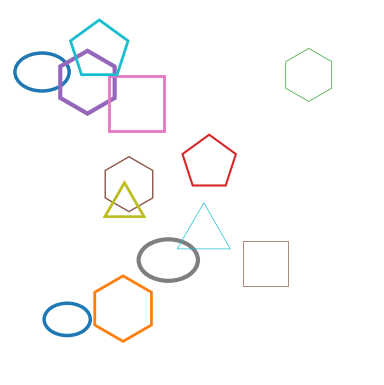[{"shape": "oval", "thickness": 2.5, "radius": 0.35, "center": [0.109, 0.813]}, {"shape": "oval", "thickness": 2.5, "radius": 0.3, "center": [0.175, 0.17]}, {"shape": "hexagon", "thickness": 2, "radius": 0.43, "center": [0.32, 0.198]}, {"shape": "hexagon", "thickness": 0.5, "radius": 0.34, "center": [0.802, 0.805]}, {"shape": "pentagon", "thickness": 1.5, "radius": 0.36, "center": [0.543, 0.577]}, {"shape": "hexagon", "thickness": 3, "radius": 0.41, "center": [0.227, 0.786]}, {"shape": "hexagon", "thickness": 1, "radius": 0.36, "center": [0.335, 0.522]}, {"shape": "square", "thickness": 0.5, "radius": 0.29, "center": [0.689, 0.315]}, {"shape": "square", "thickness": 2, "radius": 0.36, "center": [0.355, 0.731]}, {"shape": "oval", "thickness": 3, "radius": 0.38, "center": [0.437, 0.324]}, {"shape": "triangle", "thickness": 2, "radius": 0.29, "center": [0.323, 0.467]}, {"shape": "pentagon", "thickness": 2, "radius": 0.39, "center": [0.258, 0.87]}, {"shape": "triangle", "thickness": 0.5, "radius": 0.4, "center": [0.529, 0.393]}]